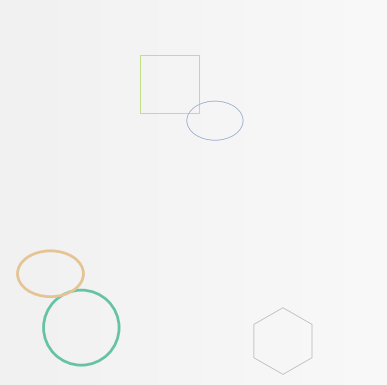[{"shape": "circle", "thickness": 2, "radius": 0.49, "center": [0.21, 0.149]}, {"shape": "oval", "thickness": 0.5, "radius": 0.36, "center": [0.555, 0.687]}, {"shape": "square", "thickness": 0.5, "radius": 0.38, "center": [0.438, 0.782]}, {"shape": "oval", "thickness": 2, "radius": 0.43, "center": [0.13, 0.289]}, {"shape": "hexagon", "thickness": 0.5, "radius": 0.43, "center": [0.73, 0.114]}]